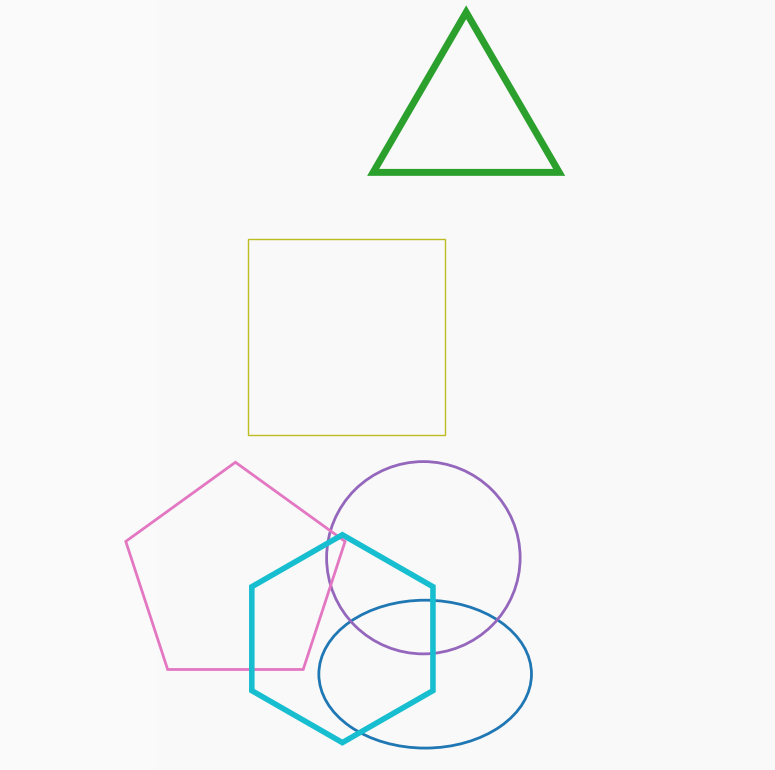[{"shape": "oval", "thickness": 1, "radius": 0.69, "center": [0.549, 0.124]}, {"shape": "triangle", "thickness": 2.5, "radius": 0.69, "center": [0.602, 0.845]}, {"shape": "circle", "thickness": 1, "radius": 0.62, "center": [0.546, 0.276]}, {"shape": "pentagon", "thickness": 1, "radius": 0.74, "center": [0.304, 0.251]}, {"shape": "square", "thickness": 0.5, "radius": 0.64, "center": [0.447, 0.563]}, {"shape": "hexagon", "thickness": 2, "radius": 0.67, "center": [0.442, 0.171]}]